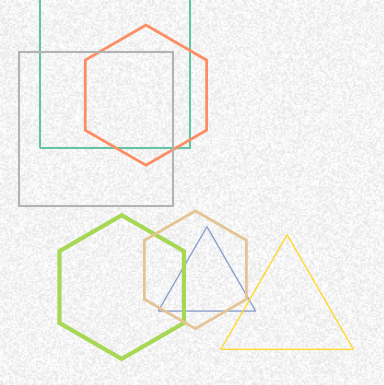[{"shape": "square", "thickness": 1.5, "radius": 0.97, "center": [0.298, 0.81]}, {"shape": "hexagon", "thickness": 2, "radius": 0.91, "center": [0.379, 0.753]}, {"shape": "triangle", "thickness": 1, "radius": 0.73, "center": [0.538, 0.265]}, {"shape": "hexagon", "thickness": 3, "radius": 0.93, "center": [0.316, 0.254]}, {"shape": "triangle", "thickness": 1, "radius": 0.99, "center": [0.746, 0.192]}, {"shape": "hexagon", "thickness": 2, "radius": 0.76, "center": [0.508, 0.299]}, {"shape": "square", "thickness": 1.5, "radius": 1.0, "center": [0.249, 0.666]}]